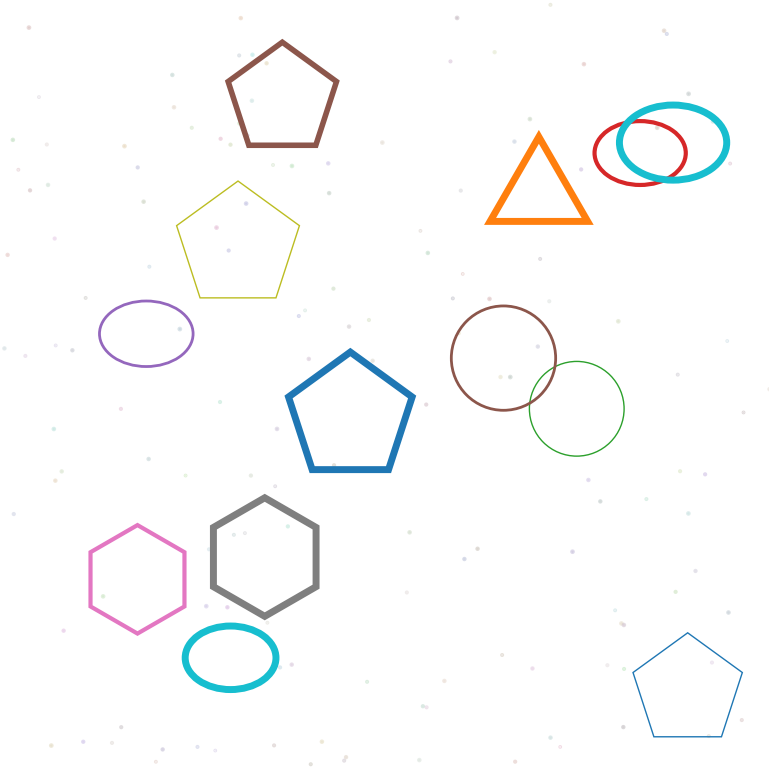[{"shape": "pentagon", "thickness": 2.5, "radius": 0.42, "center": [0.455, 0.458]}, {"shape": "pentagon", "thickness": 0.5, "radius": 0.37, "center": [0.893, 0.104]}, {"shape": "triangle", "thickness": 2.5, "radius": 0.37, "center": [0.7, 0.749]}, {"shape": "circle", "thickness": 0.5, "radius": 0.31, "center": [0.749, 0.469]}, {"shape": "oval", "thickness": 1.5, "radius": 0.3, "center": [0.831, 0.801]}, {"shape": "oval", "thickness": 1, "radius": 0.3, "center": [0.19, 0.567]}, {"shape": "pentagon", "thickness": 2, "radius": 0.37, "center": [0.367, 0.871]}, {"shape": "circle", "thickness": 1, "radius": 0.34, "center": [0.654, 0.535]}, {"shape": "hexagon", "thickness": 1.5, "radius": 0.35, "center": [0.179, 0.248]}, {"shape": "hexagon", "thickness": 2.5, "radius": 0.38, "center": [0.344, 0.277]}, {"shape": "pentagon", "thickness": 0.5, "radius": 0.42, "center": [0.309, 0.681]}, {"shape": "oval", "thickness": 2.5, "radius": 0.35, "center": [0.874, 0.815]}, {"shape": "oval", "thickness": 2.5, "radius": 0.29, "center": [0.299, 0.146]}]